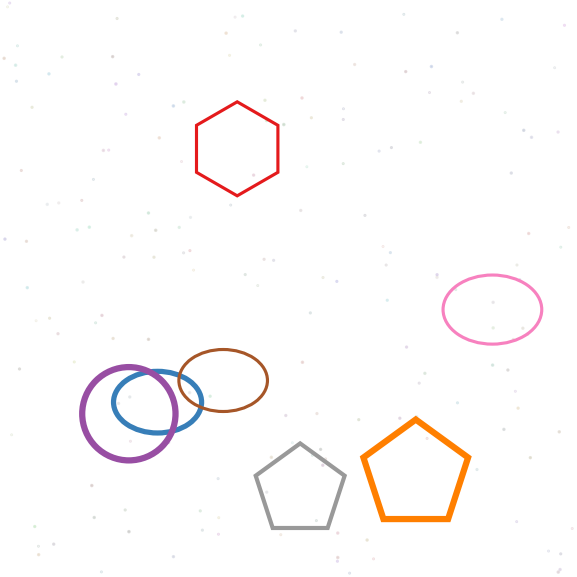[{"shape": "hexagon", "thickness": 1.5, "radius": 0.41, "center": [0.411, 0.741]}, {"shape": "oval", "thickness": 2.5, "radius": 0.38, "center": [0.273, 0.303]}, {"shape": "circle", "thickness": 3, "radius": 0.4, "center": [0.223, 0.283]}, {"shape": "pentagon", "thickness": 3, "radius": 0.48, "center": [0.72, 0.177]}, {"shape": "oval", "thickness": 1.5, "radius": 0.38, "center": [0.386, 0.34]}, {"shape": "oval", "thickness": 1.5, "radius": 0.43, "center": [0.853, 0.463]}, {"shape": "pentagon", "thickness": 2, "radius": 0.4, "center": [0.52, 0.15]}]